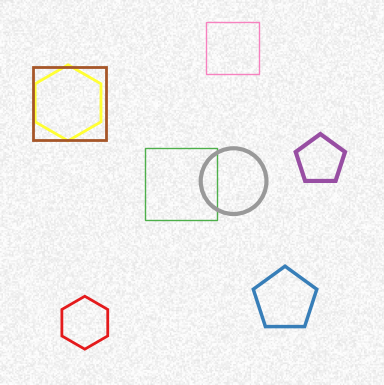[{"shape": "hexagon", "thickness": 2, "radius": 0.34, "center": [0.22, 0.162]}, {"shape": "pentagon", "thickness": 2.5, "radius": 0.43, "center": [0.74, 0.222]}, {"shape": "square", "thickness": 1, "radius": 0.47, "center": [0.47, 0.522]}, {"shape": "pentagon", "thickness": 3, "radius": 0.34, "center": [0.832, 0.585]}, {"shape": "hexagon", "thickness": 2, "radius": 0.49, "center": [0.177, 0.733]}, {"shape": "square", "thickness": 2, "radius": 0.47, "center": [0.181, 0.732]}, {"shape": "square", "thickness": 1, "radius": 0.34, "center": [0.604, 0.876]}, {"shape": "circle", "thickness": 3, "radius": 0.43, "center": [0.607, 0.53]}]